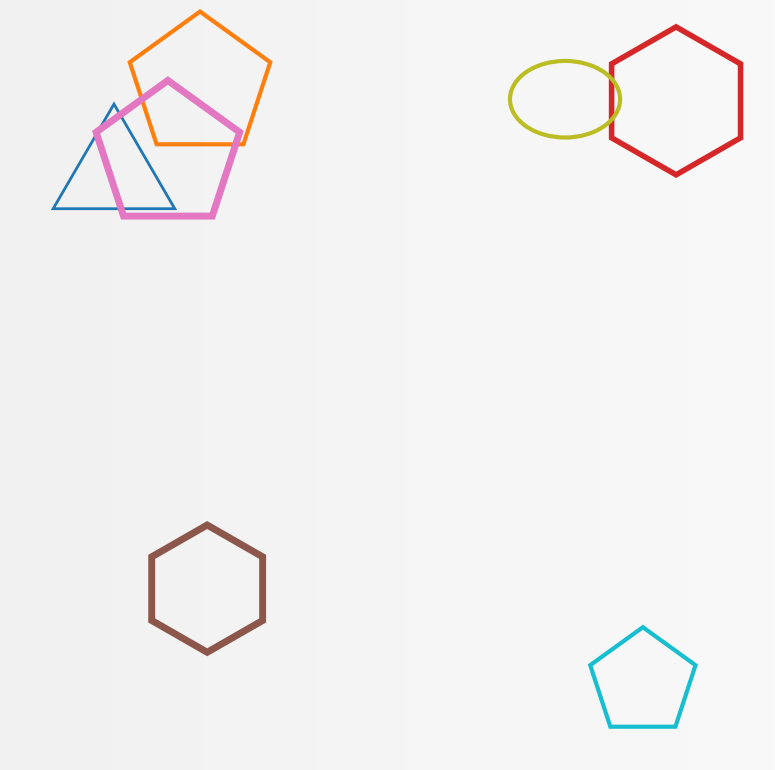[{"shape": "triangle", "thickness": 1, "radius": 0.45, "center": [0.147, 0.774]}, {"shape": "pentagon", "thickness": 1.5, "radius": 0.48, "center": [0.258, 0.89]}, {"shape": "hexagon", "thickness": 2, "radius": 0.48, "center": [0.872, 0.869]}, {"shape": "hexagon", "thickness": 2.5, "radius": 0.41, "center": [0.267, 0.236]}, {"shape": "pentagon", "thickness": 2.5, "radius": 0.49, "center": [0.217, 0.798]}, {"shape": "oval", "thickness": 1.5, "radius": 0.36, "center": [0.729, 0.871]}, {"shape": "pentagon", "thickness": 1.5, "radius": 0.36, "center": [0.83, 0.114]}]